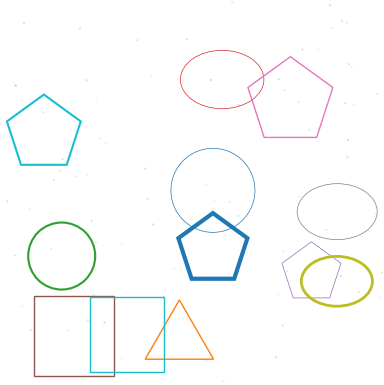[{"shape": "pentagon", "thickness": 3, "radius": 0.47, "center": [0.553, 0.352]}, {"shape": "circle", "thickness": 0.5, "radius": 0.55, "center": [0.553, 0.506]}, {"shape": "triangle", "thickness": 1, "radius": 0.51, "center": [0.466, 0.118]}, {"shape": "circle", "thickness": 1.5, "radius": 0.44, "center": [0.16, 0.335]}, {"shape": "oval", "thickness": 0.5, "radius": 0.54, "center": [0.577, 0.793]}, {"shape": "pentagon", "thickness": 0.5, "radius": 0.4, "center": [0.809, 0.291]}, {"shape": "square", "thickness": 1, "radius": 0.52, "center": [0.192, 0.128]}, {"shape": "pentagon", "thickness": 1, "radius": 0.58, "center": [0.754, 0.737]}, {"shape": "oval", "thickness": 0.5, "radius": 0.52, "center": [0.876, 0.45]}, {"shape": "oval", "thickness": 2, "radius": 0.46, "center": [0.875, 0.269]}, {"shape": "pentagon", "thickness": 1.5, "radius": 0.5, "center": [0.114, 0.653]}, {"shape": "square", "thickness": 1, "radius": 0.48, "center": [0.33, 0.131]}]